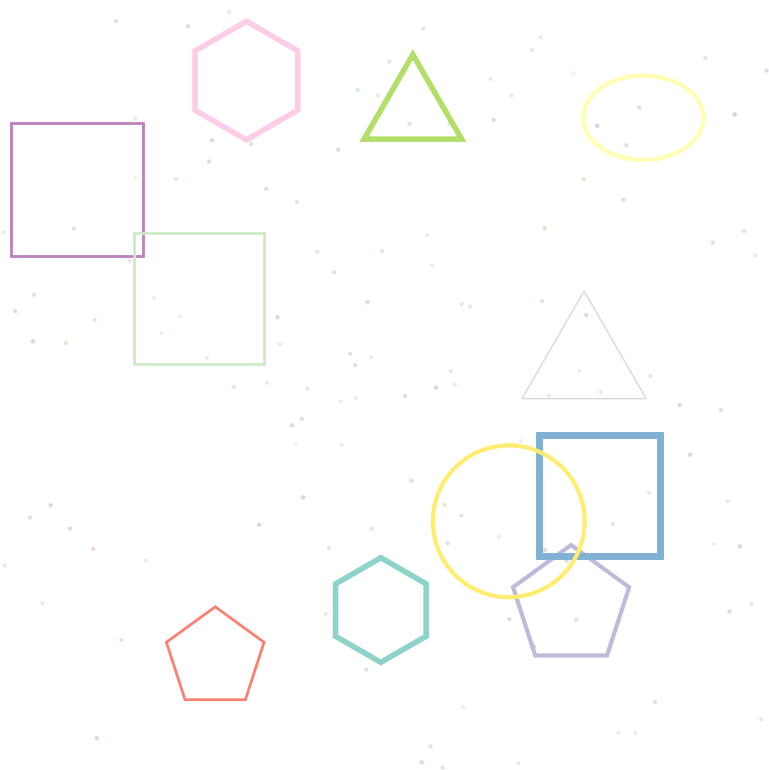[{"shape": "hexagon", "thickness": 2, "radius": 0.34, "center": [0.495, 0.208]}, {"shape": "oval", "thickness": 1.5, "radius": 0.39, "center": [0.835, 0.847]}, {"shape": "pentagon", "thickness": 1.5, "radius": 0.4, "center": [0.742, 0.213]}, {"shape": "pentagon", "thickness": 1, "radius": 0.33, "center": [0.279, 0.145]}, {"shape": "square", "thickness": 2.5, "radius": 0.39, "center": [0.779, 0.357]}, {"shape": "triangle", "thickness": 2, "radius": 0.37, "center": [0.536, 0.856]}, {"shape": "hexagon", "thickness": 2, "radius": 0.39, "center": [0.32, 0.895]}, {"shape": "triangle", "thickness": 0.5, "radius": 0.47, "center": [0.759, 0.529]}, {"shape": "square", "thickness": 1, "radius": 0.43, "center": [0.1, 0.754]}, {"shape": "square", "thickness": 1, "radius": 0.42, "center": [0.258, 0.612]}, {"shape": "circle", "thickness": 1.5, "radius": 0.49, "center": [0.661, 0.323]}]